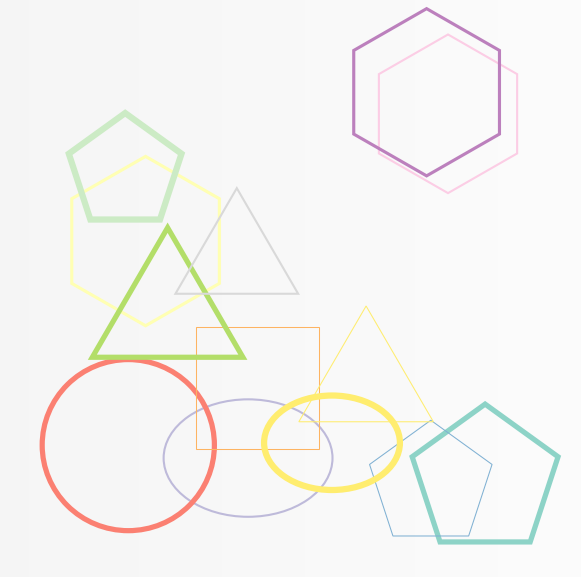[{"shape": "pentagon", "thickness": 2.5, "radius": 0.66, "center": [0.835, 0.167]}, {"shape": "hexagon", "thickness": 1.5, "radius": 0.73, "center": [0.25, 0.582]}, {"shape": "oval", "thickness": 1, "radius": 0.73, "center": [0.427, 0.206]}, {"shape": "circle", "thickness": 2.5, "radius": 0.74, "center": [0.221, 0.228]}, {"shape": "pentagon", "thickness": 0.5, "radius": 0.55, "center": [0.741, 0.161]}, {"shape": "square", "thickness": 0.5, "radius": 0.53, "center": [0.443, 0.328]}, {"shape": "triangle", "thickness": 2.5, "radius": 0.75, "center": [0.288, 0.455]}, {"shape": "hexagon", "thickness": 1, "radius": 0.69, "center": [0.771, 0.802]}, {"shape": "triangle", "thickness": 1, "radius": 0.61, "center": [0.407, 0.551]}, {"shape": "hexagon", "thickness": 1.5, "radius": 0.72, "center": [0.734, 0.839]}, {"shape": "pentagon", "thickness": 3, "radius": 0.51, "center": [0.215, 0.701]}, {"shape": "triangle", "thickness": 0.5, "radius": 0.67, "center": [0.63, 0.336]}, {"shape": "oval", "thickness": 3, "radius": 0.58, "center": [0.571, 0.232]}]